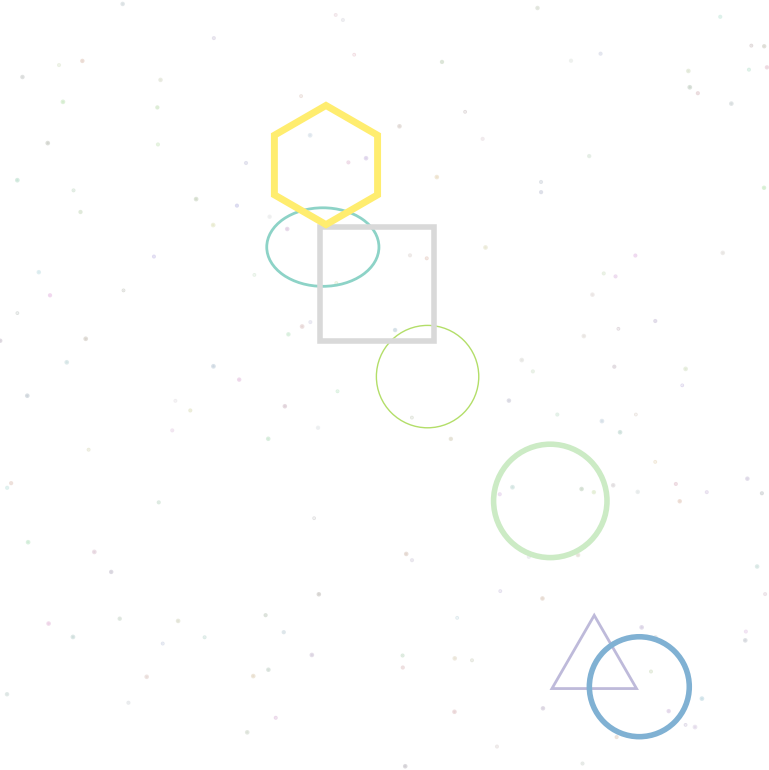[{"shape": "oval", "thickness": 1, "radius": 0.36, "center": [0.419, 0.679]}, {"shape": "triangle", "thickness": 1, "radius": 0.32, "center": [0.772, 0.137]}, {"shape": "circle", "thickness": 2, "radius": 0.32, "center": [0.83, 0.108]}, {"shape": "circle", "thickness": 0.5, "radius": 0.33, "center": [0.555, 0.511]}, {"shape": "square", "thickness": 2, "radius": 0.37, "center": [0.49, 0.631]}, {"shape": "circle", "thickness": 2, "radius": 0.37, "center": [0.715, 0.349]}, {"shape": "hexagon", "thickness": 2.5, "radius": 0.39, "center": [0.423, 0.786]}]